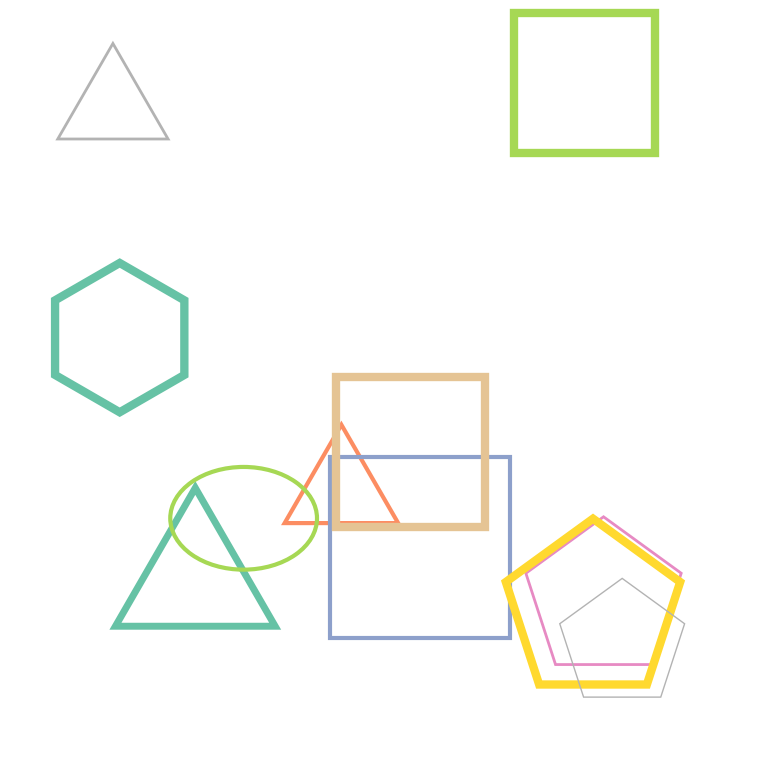[{"shape": "triangle", "thickness": 2.5, "radius": 0.6, "center": [0.254, 0.247]}, {"shape": "hexagon", "thickness": 3, "radius": 0.48, "center": [0.155, 0.562]}, {"shape": "triangle", "thickness": 1.5, "radius": 0.43, "center": [0.443, 0.363]}, {"shape": "square", "thickness": 1.5, "radius": 0.59, "center": [0.546, 0.289]}, {"shape": "pentagon", "thickness": 1, "radius": 0.53, "center": [0.784, 0.223]}, {"shape": "oval", "thickness": 1.5, "radius": 0.48, "center": [0.316, 0.327]}, {"shape": "square", "thickness": 3, "radius": 0.46, "center": [0.759, 0.892]}, {"shape": "pentagon", "thickness": 3, "radius": 0.6, "center": [0.77, 0.207]}, {"shape": "square", "thickness": 3, "radius": 0.48, "center": [0.534, 0.413]}, {"shape": "triangle", "thickness": 1, "radius": 0.41, "center": [0.147, 0.861]}, {"shape": "pentagon", "thickness": 0.5, "radius": 0.43, "center": [0.808, 0.164]}]